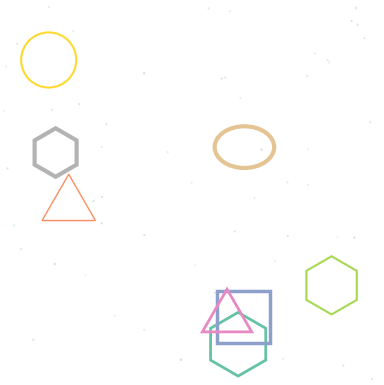[{"shape": "hexagon", "thickness": 2, "radius": 0.41, "center": [0.619, 0.106]}, {"shape": "triangle", "thickness": 1, "radius": 0.4, "center": [0.179, 0.467]}, {"shape": "square", "thickness": 2.5, "radius": 0.34, "center": [0.633, 0.177]}, {"shape": "triangle", "thickness": 2, "radius": 0.37, "center": [0.59, 0.175]}, {"shape": "hexagon", "thickness": 1.5, "radius": 0.38, "center": [0.861, 0.259]}, {"shape": "circle", "thickness": 1.5, "radius": 0.36, "center": [0.127, 0.844]}, {"shape": "oval", "thickness": 3, "radius": 0.39, "center": [0.635, 0.618]}, {"shape": "hexagon", "thickness": 3, "radius": 0.31, "center": [0.144, 0.604]}]